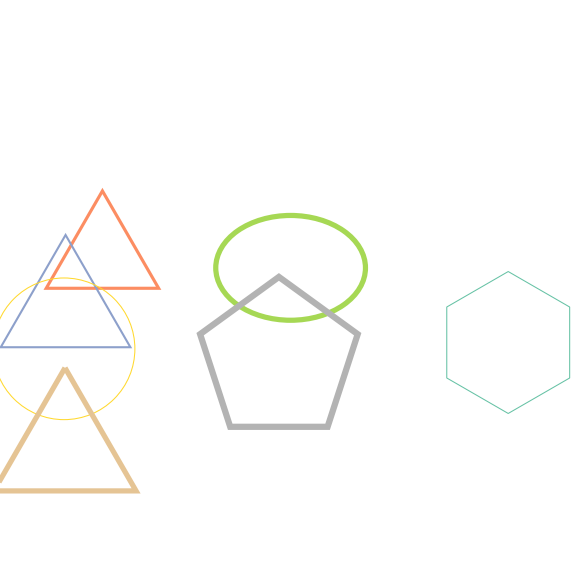[{"shape": "hexagon", "thickness": 0.5, "radius": 0.61, "center": [0.88, 0.406]}, {"shape": "triangle", "thickness": 1.5, "radius": 0.56, "center": [0.177, 0.556]}, {"shape": "triangle", "thickness": 1, "radius": 0.65, "center": [0.114, 0.463]}, {"shape": "oval", "thickness": 2.5, "radius": 0.65, "center": [0.503, 0.535]}, {"shape": "circle", "thickness": 0.5, "radius": 0.61, "center": [0.111, 0.395]}, {"shape": "triangle", "thickness": 2.5, "radius": 0.71, "center": [0.113, 0.22]}, {"shape": "pentagon", "thickness": 3, "radius": 0.72, "center": [0.483, 0.376]}]